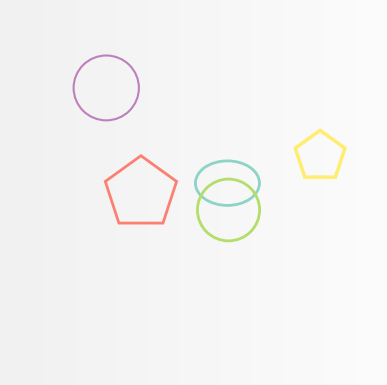[{"shape": "oval", "thickness": 2, "radius": 0.41, "center": [0.587, 0.524]}, {"shape": "pentagon", "thickness": 2, "radius": 0.48, "center": [0.364, 0.499]}, {"shape": "circle", "thickness": 2, "radius": 0.4, "center": [0.59, 0.455]}, {"shape": "circle", "thickness": 1.5, "radius": 0.42, "center": [0.274, 0.772]}, {"shape": "pentagon", "thickness": 2.5, "radius": 0.34, "center": [0.826, 0.594]}]